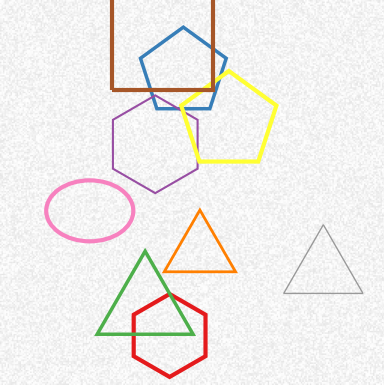[{"shape": "hexagon", "thickness": 3, "radius": 0.54, "center": [0.441, 0.129]}, {"shape": "pentagon", "thickness": 2.5, "radius": 0.59, "center": [0.476, 0.812]}, {"shape": "triangle", "thickness": 2.5, "radius": 0.72, "center": [0.377, 0.204]}, {"shape": "hexagon", "thickness": 1.5, "radius": 0.63, "center": [0.403, 0.625]}, {"shape": "triangle", "thickness": 2, "radius": 0.53, "center": [0.519, 0.348]}, {"shape": "pentagon", "thickness": 3, "radius": 0.65, "center": [0.594, 0.686]}, {"shape": "square", "thickness": 3, "radius": 0.66, "center": [0.421, 0.898]}, {"shape": "oval", "thickness": 3, "radius": 0.57, "center": [0.233, 0.452]}, {"shape": "triangle", "thickness": 1, "radius": 0.59, "center": [0.84, 0.297]}]